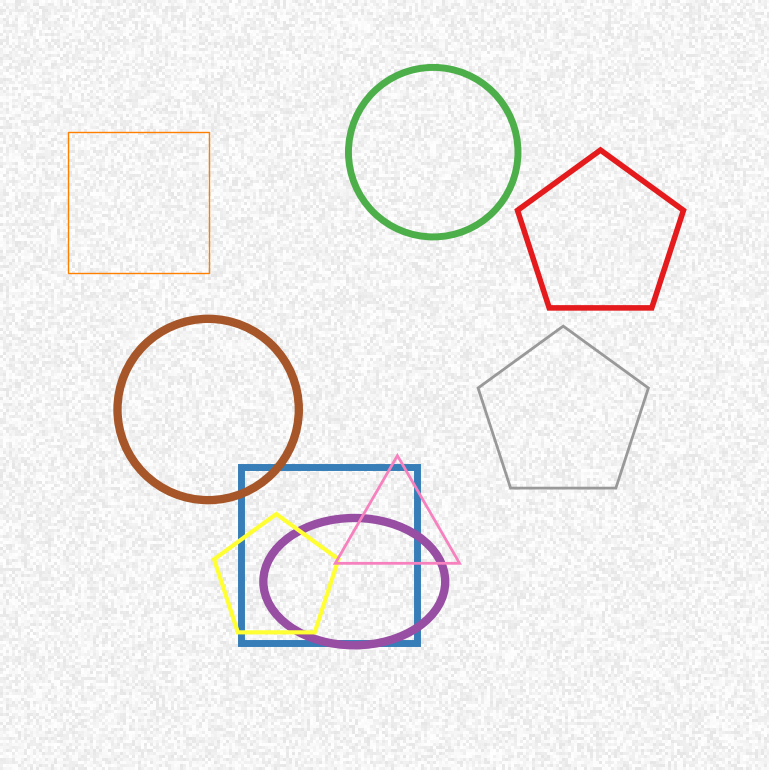[{"shape": "pentagon", "thickness": 2, "radius": 0.57, "center": [0.78, 0.692]}, {"shape": "square", "thickness": 2.5, "radius": 0.57, "center": [0.427, 0.279]}, {"shape": "circle", "thickness": 2.5, "radius": 0.55, "center": [0.563, 0.802]}, {"shape": "oval", "thickness": 3, "radius": 0.59, "center": [0.46, 0.245]}, {"shape": "square", "thickness": 0.5, "radius": 0.46, "center": [0.18, 0.736]}, {"shape": "pentagon", "thickness": 1.5, "radius": 0.42, "center": [0.359, 0.247]}, {"shape": "circle", "thickness": 3, "radius": 0.59, "center": [0.27, 0.468]}, {"shape": "triangle", "thickness": 1, "radius": 0.47, "center": [0.516, 0.315]}, {"shape": "pentagon", "thickness": 1, "radius": 0.58, "center": [0.731, 0.46]}]